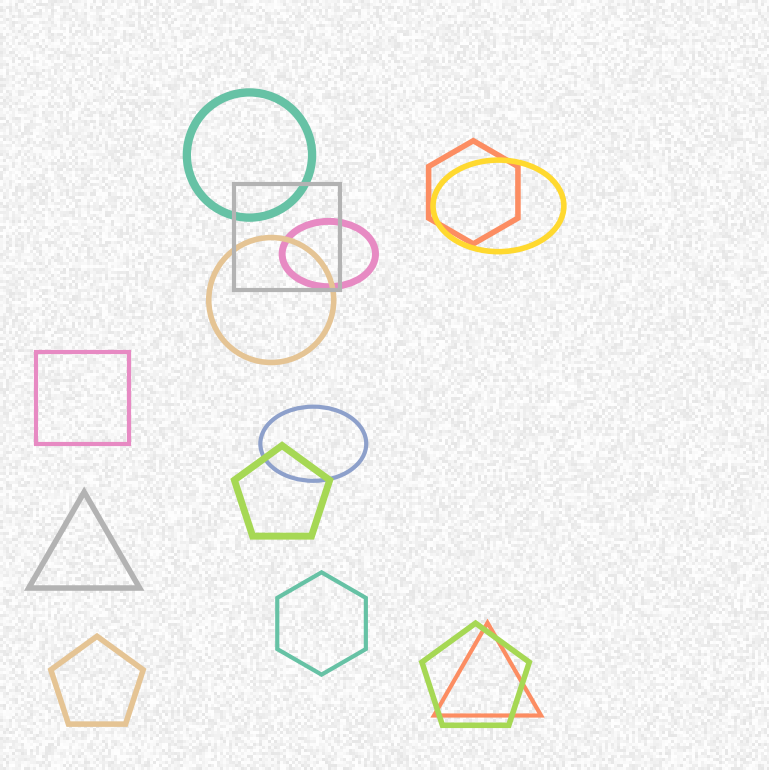[{"shape": "circle", "thickness": 3, "radius": 0.41, "center": [0.324, 0.799]}, {"shape": "hexagon", "thickness": 1.5, "radius": 0.33, "center": [0.418, 0.19]}, {"shape": "triangle", "thickness": 1.5, "radius": 0.4, "center": [0.633, 0.111]}, {"shape": "hexagon", "thickness": 2, "radius": 0.33, "center": [0.615, 0.75]}, {"shape": "oval", "thickness": 1.5, "radius": 0.34, "center": [0.407, 0.424]}, {"shape": "square", "thickness": 1.5, "radius": 0.3, "center": [0.107, 0.483]}, {"shape": "oval", "thickness": 2.5, "radius": 0.3, "center": [0.427, 0.67]}, {"shape": "pentagon", "thickness": 2, "radius": 0.37, "center": [0.618, 0.117]}, {"shape": "pentagon", "thickness": 2.5, "radius": 0.33, "center": [0.366, 0.356]}, {"shape": "oval", "thickness": 2, "radius": 0.42, "center": [0.647, 0.733]}, {"shape": "pentagon", "thickness": 2, "radius": 0.32, "center": [0.126, 0.111]}, {"shape": "circle", "thickness": 2, "radius": 0.41, "center": [0.352, 0.61]}, {"shape": "square", "thickness": 1.5, "radius": 0.35, "center": [0.373, 0.693]}, {"shape": "triangle", "thickness": 2, "radius": 0.42, "center": [0.109, 0.278]}]